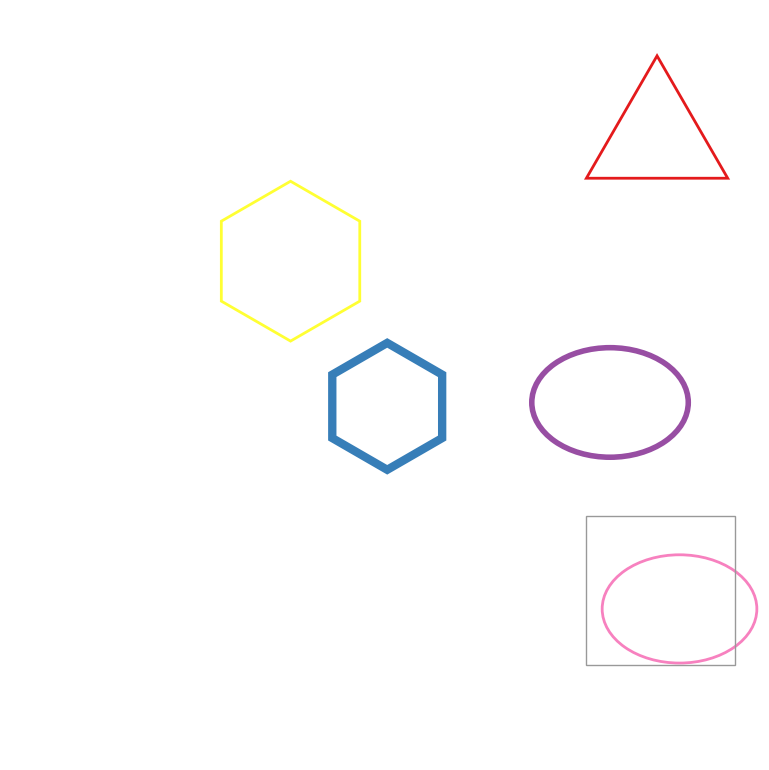[{"shape": "triangle", "thickness": 1, "radius": 0.53, "center": [0.853, 0.822]}, {"shape": "hexagon", "thickness": 3, "radius": 0.41, "center": [0.503, 0.472]}, {"shape": "oval", "thickness": 2, "radius": 0.51, "center": [0.792, 0.477]}, {"shape": "hexagon", "thickness": 1, "radius": 0.52, "center": [0.377, 0.661]}, {"shape": "oval", "thickness": 1, "radius": 0.5, "center": [0.882, 0.209]}, {"shape": "square", "thickness": 0.5, "radius": 0.48, "center": [0.858, 0.233]}]